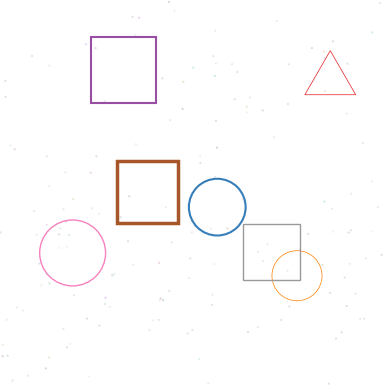[{"shape": "triangle", "thickness": 0.5, "radius": 0.38, "center": [0.858, 0.792]}, {"shape": "circle", "thickness": 1.5, "radius": 0.37, "center": [0.564, 0.462]}, {"shape": "square", "thickness": 1.5, "radius": 0.42, "center": [0.32, 0.818]}, {"shape": "circle", "thickness": 0.5, "radius": 0.33, "center": [0.771, 0.284]}, {"shape": "square", "thickness": 2.5, "radius": 0.4, "center": [0.383, 0.501]}, {"shape": "circle", "thickness": 1, "radius": 0.43, "center": [0.189, 0.343]}, {"shape": "square", "thickness": 1, "radius": 0.36, "center": [0.705, 0.344]}]